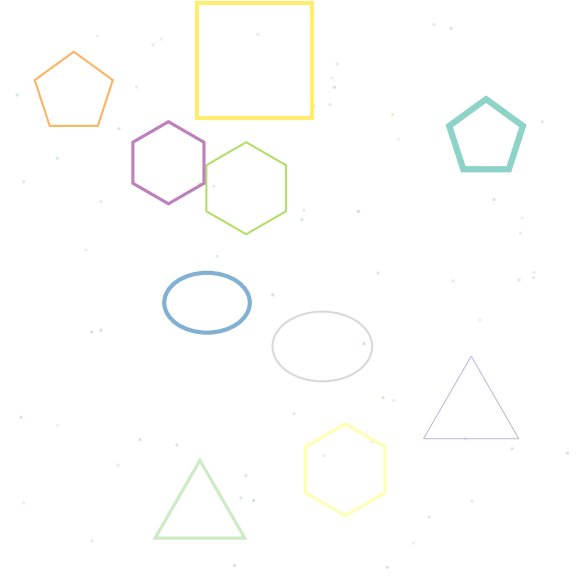[{"shape": "pentagon", "thickness": 3, "radius": 0.34, "center": [0.842, 0.76]}, {"shape": "hexagon", "thickness": 1.5, "radius": 0.4, "center": [0.598, 0.186]}, {"shape": "triangle", "thickness": 0.5, "radius": 0.48, "center": [0.816, 0.287]}, {"shape": "oval", "thickness": 2, "radius": 0.37, "center": [0.358, 0.475]}, {"shape": "pentagon", "thickness": 1, "radius": 0.36, "center": [0.128, 0.839]}, {"shape": "hexagon", "thickness": 1, "radius": 0.4, "center": [0.426, 0.673]}, {"shape": "oval", "thickness": 1, "radius": 0.43, "center": [0.558, 0.399]}, {"shape": "hexagon", "thickness": 1.5, "radius": 0.36, "center": [0.292, 0.717]}, {"shape": "triangle", "thickness": 1.5, "radius": 0.45, "center": [0.346, 0.112]}, {"shape": "square", "thickness": 2, "radius": 0.5, "center": [0.441, 0.894]}]